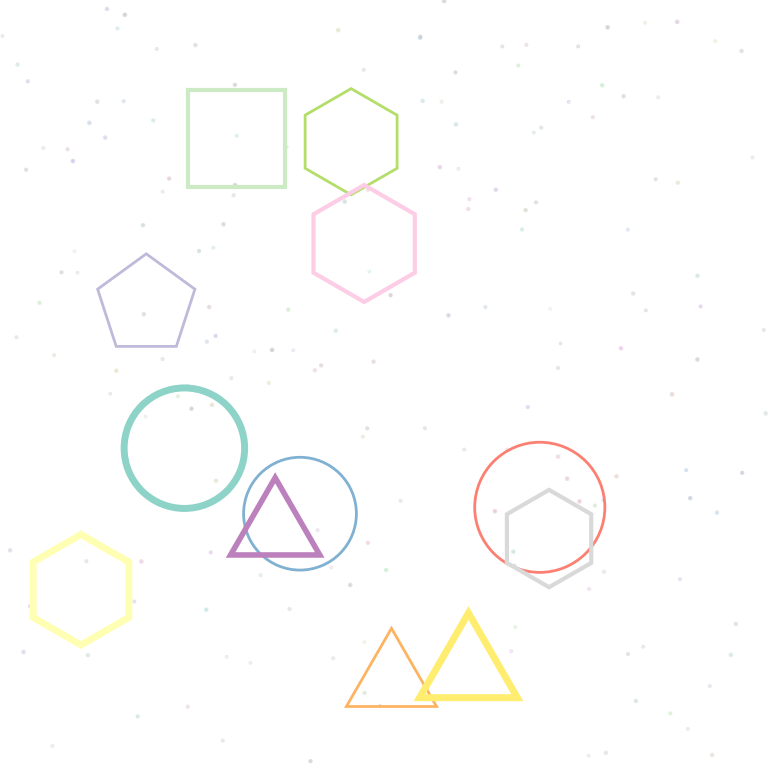[{"shape": "circle", "thickness": 2.5, "radius": 0.39, "center": [0.239, 0.418]}, {"shape": "hexagon", "thickness": 2.5, "radius": 0.36, "center": [0.105, 0.234]}, {"shape": "pentagon", "thickness": 1, "radius": 0.33, "center": [0.19, 0.604]}, {"shape": "circle", "thickness": 1, "radius": 0.42, "center": [0.701, 0.341]}, {"shape": "circle", "thickness": 1, "radius": 0.37, "center": [0.39, 0.333]}, {"shape": "triangle", "thickness": 1, "radius": 0.34, "center": [0.508, 0.116]}, {"shape": "hexagon", "thickness": 1, "radius": 0.34, "center": [0.456, 0.816]}, {"shape": "hexagon", "thickness": 1.5, "radius": 0.38, "center": [0.473, 0.684]}, {"shape": "hexagon", "thickness": 1.5, "radius": 0.32, "center": [0.713, 0.301]}, {"shape": "triangle", "thickness": 2, "radius": 0.33, "center": [0.357, 0.313]}, {"shape": "square", "thickness": 1.5, "radius": 0.31, "center": [0.307, 0.82]}, {"shape": "triangle", "thickness": 2.5, "radius": 0.37, "center": [0.608, 0.131]}]